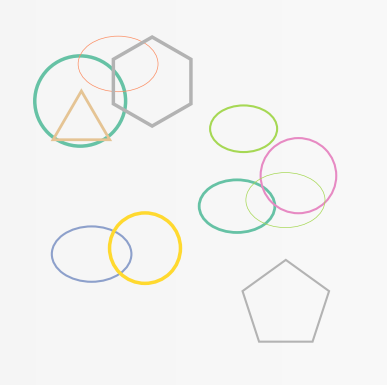[{"shape": "circle", "thickness": 2.5, "radius": 0.59, "center": [0.207, 0.738]}, {"shape": "oval", "thickness": 2, "radius": 0.49, "center": [0.612, 0.464]}, {"shape": "oval", "thickness": 0.5, "radius": 0.52, "center": [0.305, 0.834]}, {"shape": "oval", "thickness": 1.5, "radius": 0.51, "center": [0.236, 0.34]}, {"shape": "circle", "thickness": 1.5, "radius": 0.49, "center": [0.77, 0.544]}, {"shape": "oval", "thickness": 0.5, "radius": 0.51, "center": [0.737, 0.48]}, {"shape": "oval", "thickness": 1.5, "radius": 0.43, "center": [0.629, 0.666]}, {"shape": "circle", "thickness": 2.5, "radius": 0.46, "center": [0.374, 0.355]}, {"shape": "triangle", "thickness": 2, "radius": 0.42, "center": [0.21, 0.679]}, {"shape": "pentagon", "thickness": 1.5, "radius": 0.59, "center": [0.738, 0.208]}, {"shape": "hexagon", "thickness": 2.5, "radius": 0.58, "center": [0.393, 0.788]}]